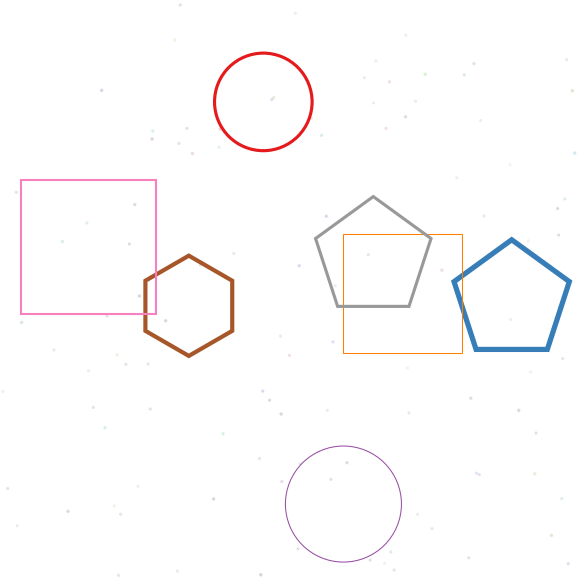[{"shape": "circle", "thickness": 1.5, "radius": 0.42, "center": [0.456, 0.823]}, {"shape": "pentagon", "thickness": 2.5, "radius": 0.52, "center": [0.886, 0.479]}, {"shape": "circle", "thickness": 0.5, "radius": 0.5, "center": [0.595, 0.126]}, {"shape": "square", "thickness": 0.5, "radius": 0.52, "center": [0.697, 0.49]}, {"shape": "hexagon", "thickness": 2, "radius": 0.43, "center": [0.327, 0.47]}, {"shape": "square", "thickness": 1, "radius": 0.58, "center": [0.153, 0.571]}, {"shape": "pentagon", "thickness": 1.5, "radius": 0.53, "center": [0.646, 0.554]}]